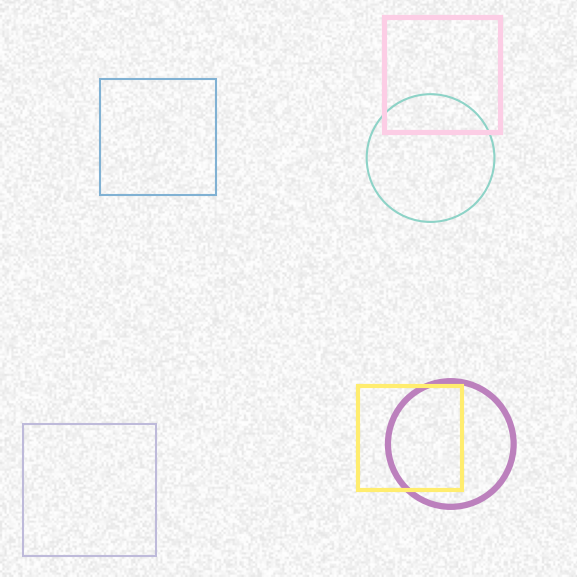[{"shape": "circle", "thickness": 1, "radius": 0.55, "center": [0.746, 0.725]}, {"shape": "square", "thickness": 1, "radius": 0.57, "center": [0.155, 0.151]}, {"shape": "square", "thickness": 1, "radius": 0.5, "center": [0.273, 0.762]}, {"shape": "square", "thickness": 2.5, "radius": 0.5, "center": [0.766, 0.87]}, {"shape": "circle", "thickness": 3, "radius": 0.54, "center": [0.781, 0.23]}, {"shape": "square", "thickness": 2, "radius": 0.45, "center": [0.71, 0.241]}]